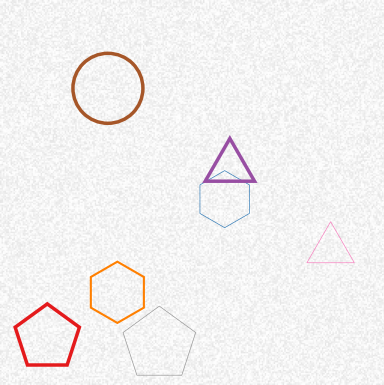[{"shape": "pentagon", "thickness": 2.5, "radius": 0.44, "center": [0.123, 0.123]}, {"shape": "hexagon", "thickness": 0.5, "radius": 0.37, "center": [0.584, 0.483]}, {"shape": "triangle", "thickness": 2.5, "radius": 0.37, "center": [0.597, 0.566]}, {"shape": "hexagon", "thickness": 1.5, "radius": 0.4, "center": [0.305, 0.241]}, {"shape": "circle", "thickness": 2.5, "radius": 0.45, "center": [0.28, 0.771]}, {"shape": "triangle", "thickness": 0.5, "radius": 0.36, "center": [0.859, 0.353]}, {"shape": "pentagon", "thickness": 0.5, "radius": 0.5, "center": [0.414, 0.106]}]